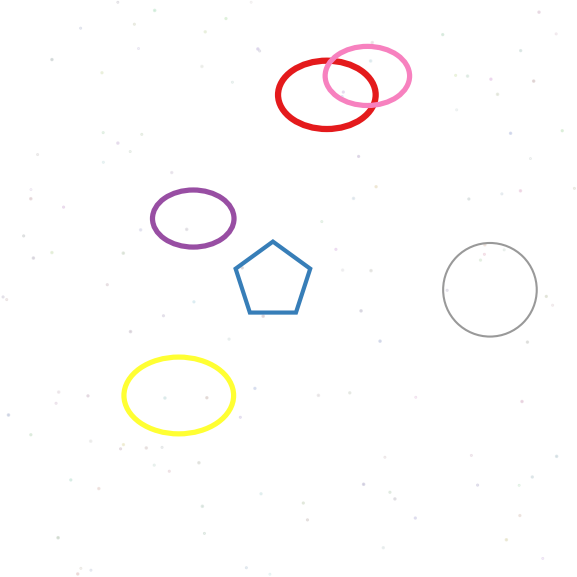[{"shape": "oval", "thickness": 3, "radius": 0.42, "center": [0.566, 0.835]}, {"shape": "pentagon", "thickness": 2, "radius": 0.34, "center": [0.473, 0.513]}, {"shape": "oval", "thickness": 2.5, "radius": 0.35, "center": [0.335, 0.621]}, {"shape": "oval", "thickness": 2.5, "radius": 0.47, "center": [0.31, 0.314]}, {"shape": "oval", "thickness": 2.5, "radius": 0.37, "center": [0.636, 0.868]}, {"shape": "circle", "thickness": 1, "radius": 0.41, "center": [0.848, 0.497]}]